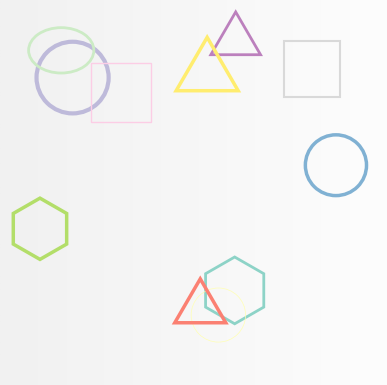[{"shape": "hexagon", "thickness": 2, "radius": 0.43, "center": [0.606, 0.246]}, {"shape": "circle", "thickness": 0.5, "radius": 0.35, "center": [0.564, 0.182]}, {"shape": "circle", "thickness": 3, "radius": 0.47, "center": [0.187, 0.799]}, {"shape": "triangle", "thickness": 2.5, "radius": 0.38, "center": [0.517, 0.2]}, {"shape": "circle", "thickness": 2.5, "radius": 0.39, "center": [0.867, 0.571]}, {"shape": "hexagon", "thickness": 2.5, "radius": 0.4, "center": [0.103, 0.406]}, {"shape": "square", "thickness": 1, "radius": 0.38, "center": [0.313, 0.76]}, {"shape": "square", "thickness": 1.5, "radius": 0.36, "center": [0.805, 0.821]}, {"shape": "triangle", "thickness": 2, "radius": 0.37, "center": [0.608, 0.895]}, {"shape": "oval", "thickness": 2, "radius": 0.42, "center": [0.158, 0.869]}, {"shape": "triangle", "thickness": 2.5, "radius": 0.46, "center": [0.535, 0.811]}]